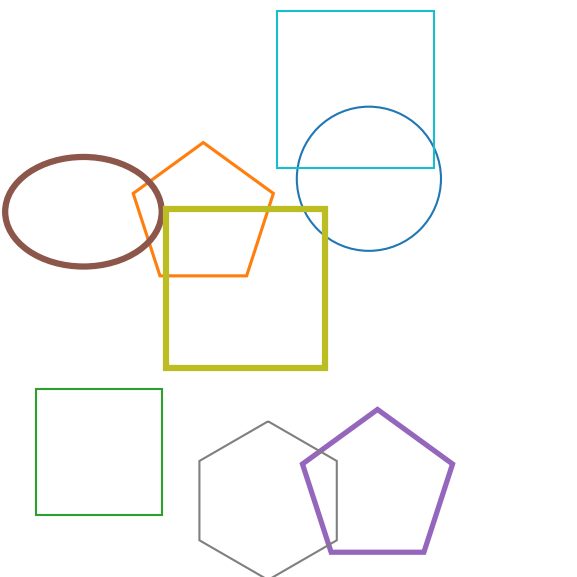[{"shape": "circle", "thickness": 1, "radius": 0.62, "center": [0.639, 0.69]}, {"shape": "pentagon", "thickness": 1.5, "radius": 0.64, "center": [0.352, 0.625]}, {"shape": "square", "thickness": 1, "radius": 0.55, "center": [0.172, 0.216]}, {"shape": "pentagon", "thickness": 2.5, "radius": 0.68, "center": [0.654, 0.153]}, {"shape": "oval", "thickness": 3, "radius": 0.68, "center": [0.144, 0.632]}, {"shape": "hexagon", "thickness": 1, "radius": 0.69, "center": [0.464, 0.132]}, {"shape": "square", "thickness": 3, "radius": 0.69, "center": [0.425, 0.5]}, {"shape": "square", "thickness": 1, "radius": 0.68, "center": [0.615, 0.844]}]